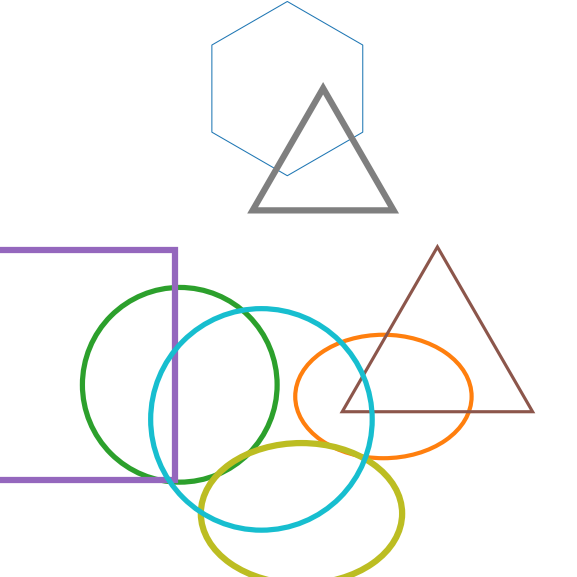[{"shape": "hexagon", "thickness": 0.5, "radius": 0.75, "center": [0.498, 0.846]}, {"shape": "oval", "thickness": 2, "radius": 0.76, "center": [0.664, 0.313]}, {"shape": "circle", "thickness": 2.5, "radius": 0.84, "center": [0.311, 0.333]}, {"shape": "square", "thickness": 3, "radius": 1.0, "center": [0.103, 0.367]}, {"shape": "triangle", "thickness": 1.5, "radius": 0.95, "center": [0.757, 0.381]}, {"shape": "triangle", "thickness": 3, "radius": 0.7, "center": [0.56, 0.705]}, {"shape": "oval", "thickness": 3, "radius": 0.87, "center": [0.522, 0.11]}, {"shape": "circle", "thickness": 2.5, "radius": 0.96, "center": [0.453, 0.273]}]